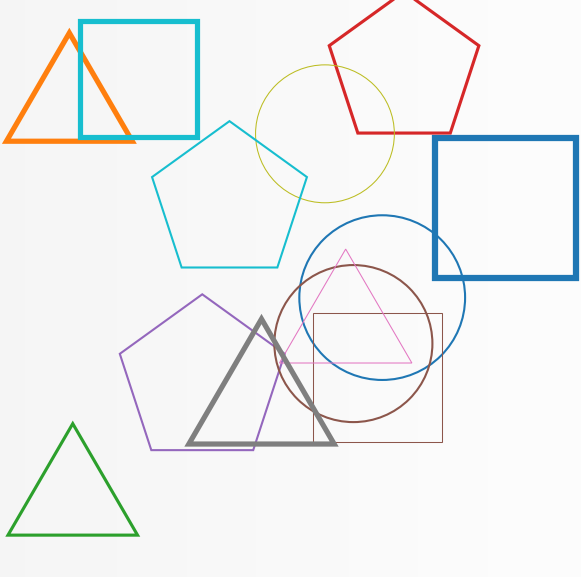[{"shape": "circle", "thickness": 1, "radius": 0.71, "center": [0.658, 0.484]}, {"shape": "square", "thickness": 3, "radius": 0.61, "center": [0.87, 0.639]}, {"shape": "triangle", "thickness": 2.5, "radius": 0.63, "center": [0.119, 0.817]}, {"shape": "triangle", "thickness": 1.5, "radius": 0.64, "center": [0.125, 0.137]}, {"shape": "pentagon", "thickness": 1.5, "radius": 0.68, "center": [0.695, 0.878]}, {"shape": "pentagon", "thickness": 1, "radius": 0.75, "center": [0.348, 0.34]}, {"shape": "circle", "thickness": 1, "radius": 0.68, "center": [0.608, 0.404]}, {"shape": "square", "thickness": 0.5, "radius": 0.56, "center": [0.65, 0.345]}, {"shape": "triangle", "thickness": 0.5, "radius": 0.66, "center": [0.595, 0.436]}, {"shape": "triangle", "thickness": 2.5, "radius": 0.72, "center": [0.45, 0.302]}, {"shape": "circle", "thickness": 0.5, "radius": 0.6, "center": [0.559, 0.767]}, {"shape": "square", "thickness": 2.5, "radius": 0.5, "center": [0.239, 0.862]}, {"shape": "pentagon", "thickness": 1, "radius": 0.7, "center": [0.395, 0.649]}]